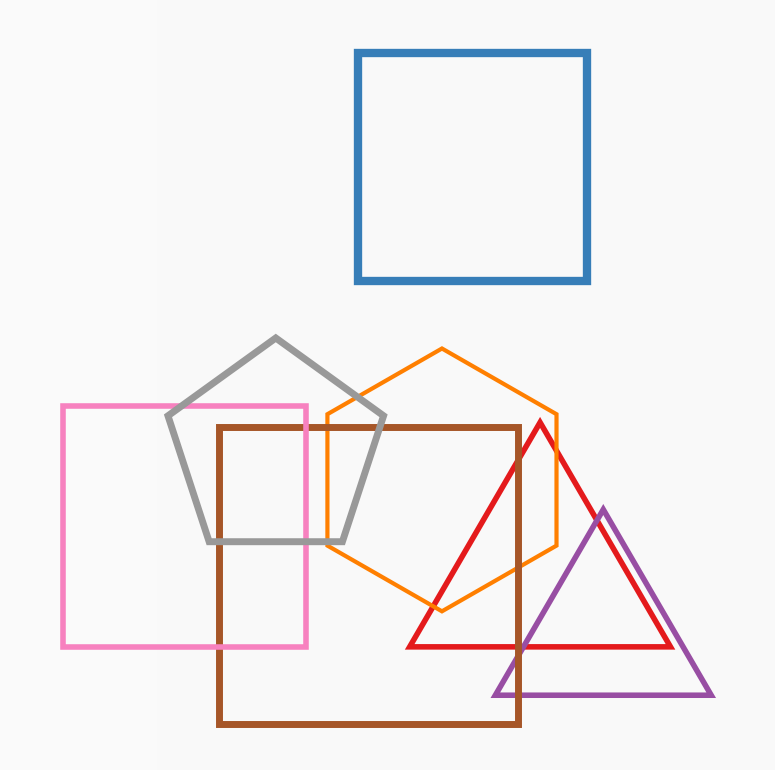[{"shape": "triangle", "thickness": 2, "radius": 0.97, "center": [0.697, 0.257]}, {"shape": "square", "thickness": 3, "radius": 0.74, "center": [0.61, 0.783]}, {"shape": "triangle", "thickness": 2, "radius": 0.8, "center": [0.778, 0.178]}, {"shape": "hexagon", "thickness": 1.5, "radius": 0.85, "center": [0.57, 0.377]}, {"shape": "square", "thickness": 2.5, "radius": 0.96, "center": [0.475, 0.253]}, {"shape": "square", "thickness": 2, "radius": 0.78, "center": [0.238, 0.317]}, {"shape": "pentagon", "thickness": 2.5, "radius": 0.73, "center": [0.356, 0.415]}]